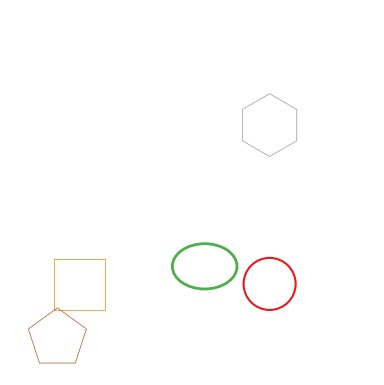[{"shape": "circle", "thickness": 1.5, "radius": 0.34, "center": [0.7, 0.263]}, {"shape": "oval", "thickness": 2, "radius": 0.42, "center": [0.532, 0.308]}, {"shape": "square", "thickness": 0.5, "radius": 0.33, "center": [0.207, 0.262]}, {"shape": "pentagon", "thickness": 0.5, "radius": 0.4, "center": [0.149, 0.121]}, {"shape": "hexagon", "thickness": 0.5, "radius": 0.41, "center": [0.7, 0.675]}]